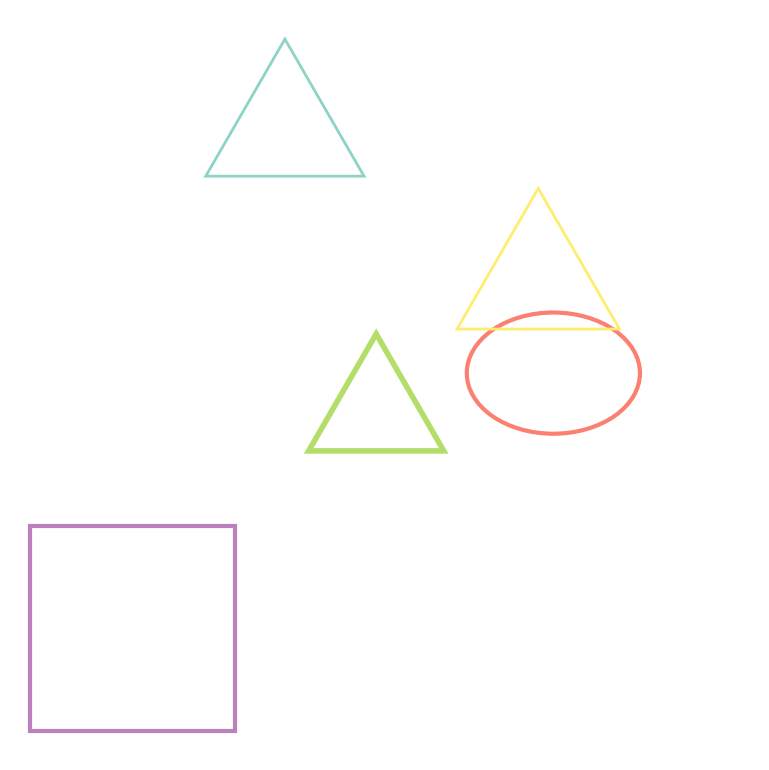[{"shape": "triangle", "thickness": 1, "radius": 0.59, "center": [0.37, 0.831]}, {"shape": "oval", "thickness": 1.5, "radius": 0.56, "center": [0.719, 0.515]}, {"shape": "triangle", "thickness": 2, "radius": 0.51, "center": [0.489, 0.465]}, {"shape": "square", "thickness": 1.5, "radius": 0.67, "center": [0.172, 0.183]}, {"shape": "triangle", "thickness": 1, "radius": 0.61, "center": [0.699, 0.634]}]